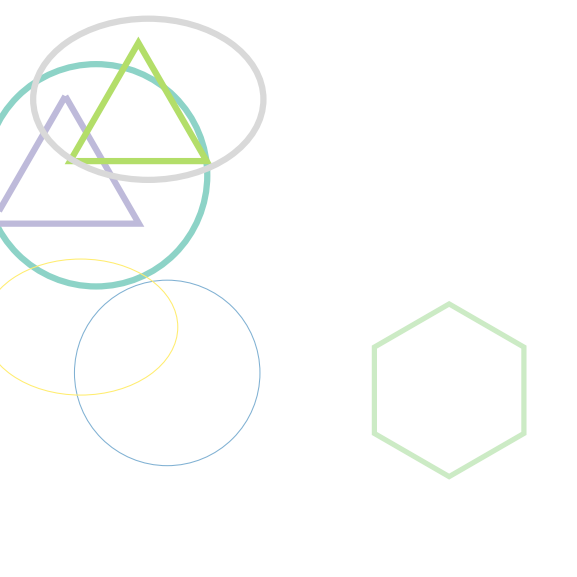[{"shape": "circle", "thickness": 3, "radius": 0.96, "center": [0.166, 0.696]}, {"shape": "triangle", "thickness": 3, "radius": 0.74, "center": [0.113, 0.685]}, {"shape": "circle", "thickness": 0.5, "radius": 0.8, "center": [0.29, 0.353]}, {"shape": "triangle", "thickness": 3, "radius": 0.68, "center": [0.24, 0.788]}, {"shape": "oval", "thickness": 3, "radius": 1.0, "center": [0.257, 0.827]}, {"shape": "hexagon", "thickness": 2.5, "radius": 0.75, "center": [0.778, 0.323]}, {"shape": "oval", "thickness": 0.5, "radius": 0.84, "center": [0.14, 0.433]}]